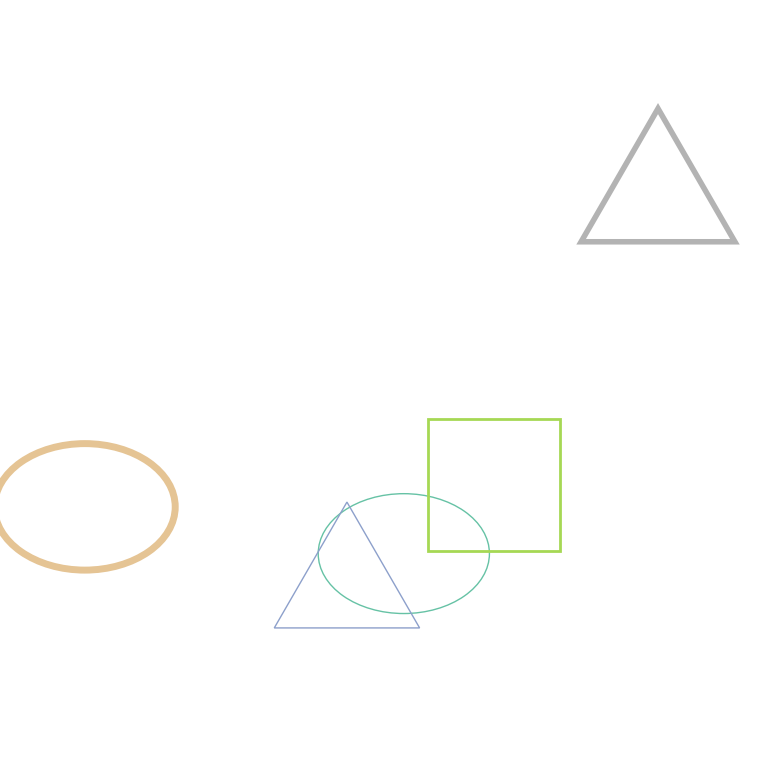[{"shape": "oval", "thickness": 0.5, "radius": 0.56, "center": [0.524, 0.281]}, {"shape": "triangle", "thickness": 0.5, "radius": 0.54, "center": [0.451, 0.239]}, {"shape": "square", "thickness": 1, "radius": 0.43, "center": [0.642, 0.37]}, {"shape": "oval", "thickness": 2.5, "radius": 0.59, "center": [0.11, 0.342]}, {"shape": "triangle", "thickness": 2, "radius": 0.58, "center": [0.855, 0.744]}]